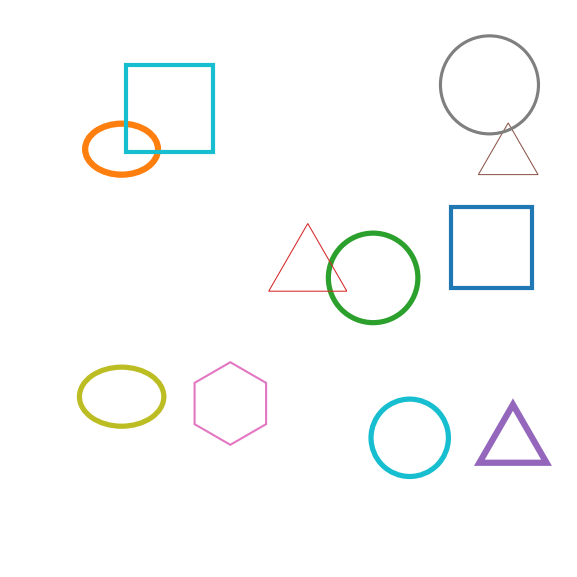[{"shape": "square", "thickness": 2, "radius": 0.35, "center": [0.851, 0.571]}, {"shape": "oval", "thickness": 3, "radius": 0.32, "center": [0.211, 0.741]}, {"shape": "circle", "thickness": 2.5, "radius": 0.39, "center": [0.646, 0.518]}, {"shape": "triangle", "thickness": 0.5, "radius": 0.39, "center": [0.533, 0.534]}, {"shape": "triangle", "thickness": 3, "radius": 0.34, "center": [0.888, 0.231]}, {"shape": "triangle", "thickness": 0.5, "radius": 0.3, "center": [0.88, 0.727]}, {"shape": "hexagon", "thickness": 1, "radius": 0.36, "center": [0.399, 0.3]}, {"shape": "circle", "thickness": 1.5, "radius": 0.42, "center": [0.848, 0.852]}, {"shape": "oval", "thickness": 2.5, "radius": 0.37, "center": [0.211, 0.312]}, {"shape": "square", "thickness": 2, "radius": 0.38, "center": [0.293, 0.812]}, {"shape": "circle", "thickness": 2.5, "radius": 0.34, "center": [0.709, 0.241]}]